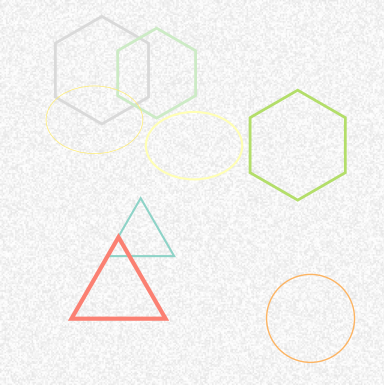[{"shape": "triangle", "thickness": 1.5, "radius": 0.5, "center": [0.365, 0.385]}, {"shape": "oval", "thickness": 1.5, "radius": 0.63, "center": [0.504, 0.622]}, {"shape": "triangle", "thickness": 3, "radius": 0.71, "center": [0.308, 0.243]}, {"shape": "circle", "thickness": 1, "radius": 0.57, "center": [0.807, 0.173]}, {"shape": "hexagon", "thickness": 2, "radius": 0.71, "center": [0.773, 0.623]}, {"shape": "hexagon", "thickness": 2, "radius": 0.7, "center": [0.265, 0.818]}, {"shape": "hexagon", "thickness": 2, "radius": 0.58, "center": [0.407, 0.81]}, {"shape": "oval", "thickness": 0.5, "radius": 0.63, "center": [0.245, 0.689]}]